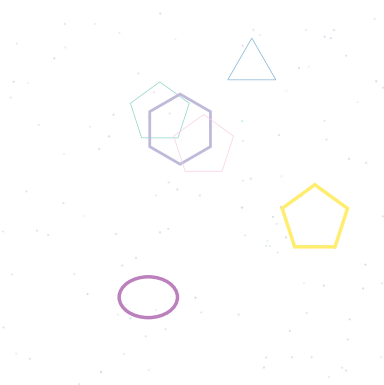[{"shape": "pentagon", "thickness": 0.5, "radius": 0.4, "center": [0.415, 0.707]}, {"shape": "hexagon", "thickness": 2, "radius": 0.46, "center": [0.468, 0.665]}, {"shape": "triangle", "thickness": 0.5, "radius": 0.36, "center": [0.654, 0.829]}, {"shape": "pentagon", "thickness": 0.5, "radius": 0.41, "center": [0.529, 0.621]}, {"shape": "oval", "thickness": 2.5, "radius": 0.38, "center": [0.385, 0.228]}, {"shape": "pentagon", "thickness": 2.5, "radius": 0.45, "center": [0.818, 0.431]}]